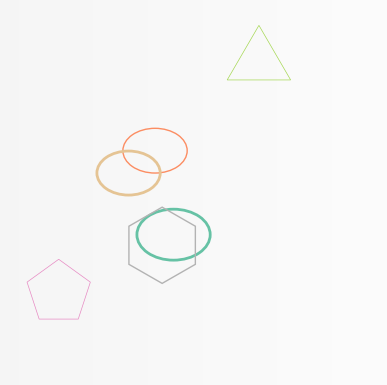[{"shape": "oval", "thickness": 2, "radius": 0.47, "center": [0.448, 0.39]}, {"shape": "oval", "thickness": 1, "radius": 0.41, "center": [0.4, 0.609]}, {"shape": "pentagon", "thickness": 0.5, "radius": 0.43, "center": [0.151, 0.241]}, {"shape": "triangle", "thickness": 0.5, "radius": 0.47, "center": [0.668, 0.84]}, {"shape": "oval", "thickness": 2, "radius": 0.41, "center": [0.332, 0.55]}, {"shape": "hexagon", "thickness": 1, "radius": 0.49, "center": [0.418, 0.363]}]